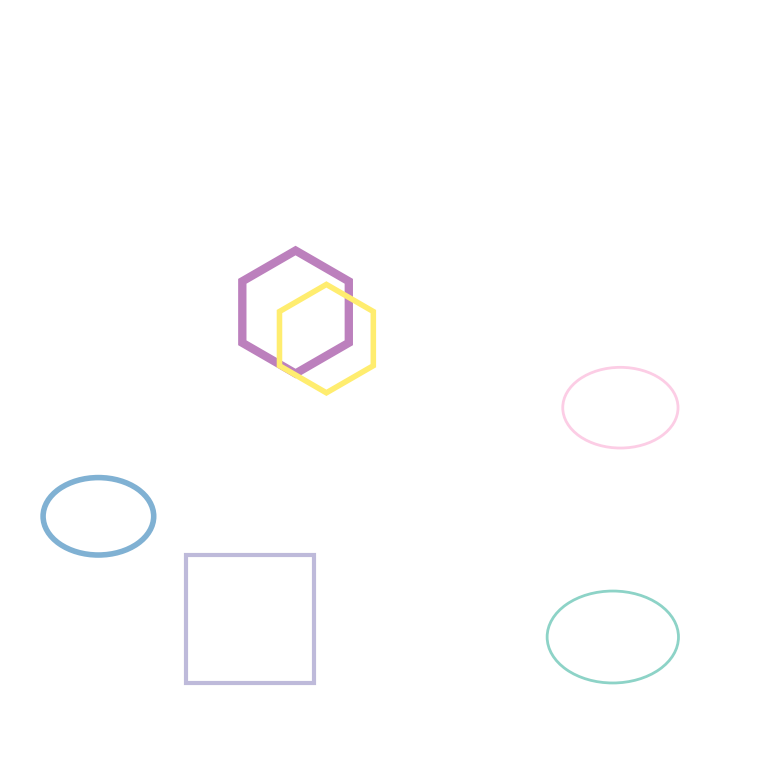[{"shape": "oval", "thickness": 1, "radius": 0.43, "center": [0.796, 0.173]}, {"shape": "square", "thickness": 1.5, "radius": 0.42, "center": [0.325, 0.196]}, {"shape": "oval", "thickness": 2, "radius": 0.36, "center": [0.128, 0.329]}, {"shape": "oval", "thickness": 1, "radius": 0.37, "center": [0.806, 0.471]}, {"shape": "hexagon", "thickness": 3, "radius": 0.4, "center": [0.384, 0.595]}, {"shape": "hexagon", "thickness": 2, "radius": 0.35, "center": [0.424, 0.56]}]